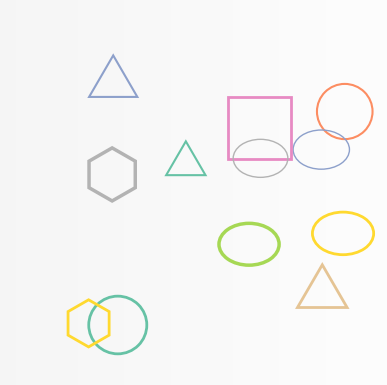[{"shape": "triangle", "thickness": 1.5, "radius": 0.29, "center": [0.48, 0.574]}, {"shape": "circle", "thickness": 2, "radius": 0.37, "center": [0.304, 0.156]}, {"shape": "circle", "thickness": 1.5, "radius": 0.36, "center": [0.89, 0.71]}, {"shape": "oval", "thickness": 1, "radius": 0.36, "center": [0.829, 0.611]}, {"shape": "triangle", "thickness": 1.5, "radius": 0.36, "center": [0.292, 0.784]}, {"shape": "square", "thickness": 2, "radius": 0.41, "center": [0.669, 0.668]}, {"shape": "oval", "thickness": 2.5, "radius": 0.39, "center": [0.643, 0.366]}, {"shape": "hexagon", "thickness": 2, "radius": 0.31, "center": [0.229, 0.16]}, {"shape": "oval", "thickness": 2, "radius": 0.4, "center": [0.885, 0.394]}, {"shape": "triangle", "thickness": 2, "radius": 0.37, "center": [0.832, 0.238]}, {"shape": "oval", "thickness": 1, "radius": 0.35, "center": [0.672, 0.589]}, {"shape": "hexagon", "thickness": 2.5, "radius": 0.34, "center": [0.289, 0.547]}]